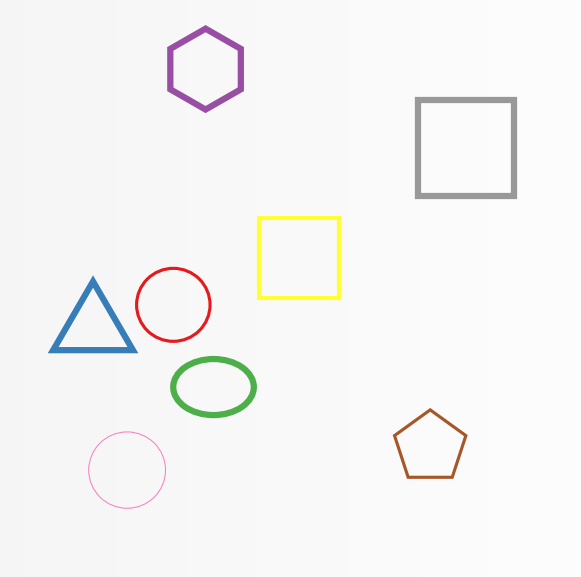[{"shape": "circle", "thickness": 1.5, "radius": 0.32, "center": [0.298, 0.471]}, {"shape": "triangle", "thickness": 3, "radius": 0.4, "center": [0.16, 0.432]}, {"shape": "oval", "thickness": 3, "radius": 0.35, "center": [0.367, 0.329]}, {"shape": "hexagon", "thickness": 3, "radius": 0.35, "center": [0.354, 0.879]}, {"shape": "square", "thickness": 2, "radius": 0.34, "center": [0.515, 0.552]}, {"shape": "pentagon", "thickness": 1.5, "radius": 0.32, "center": [0.74, 0.225]}, {"shape": "circle", "thickness": 0.5, "radius": 0.33, "center": [0.219, 0.185]}, {"shape": "square", "thickness": 3, "radius": 0.41, "center": [0.801, 0.742]}]